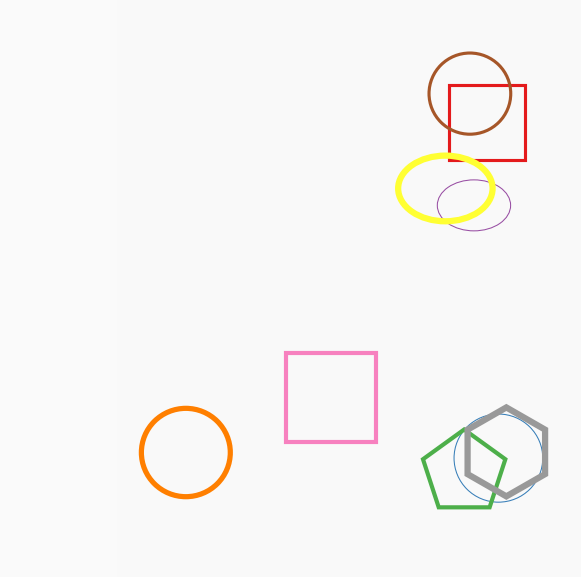[{"shape": "square", "thickness": 1.5, "radius": 0.32, "center": [0.838, 0.788]}, {"shape": "circle", "thickness": 0.5, "radius": 0.38, "center": [0.857, 0.206]}, {"shape": "pentagon", "thickness": 2, "radius": 0.37, "center": [0.799, 0.181]}, {"shape": "oval", "thickness": 0.5, "radius": 0.32, "center": [0.815, 0.644]}, {"shape": "circle", "thickness": 2.5, "radius": 0.38, "center": [0.32, 0.216]}, {"shape": "oval", "thickness": 3, "radius": 0.41, "center": [0.766, 0.673]}, {"shape": "circle", "thickness": 1.5, "radius": 0.35, "center": [0.808, 0.837]}, {"shape": "square", "thickness": 2, "radius": 0.39, "center": [0.569, 0.311]}, {"shape": "hexagon", "thickness": 3, "radius": 0.38, "center": [0.871, 0.217]}]